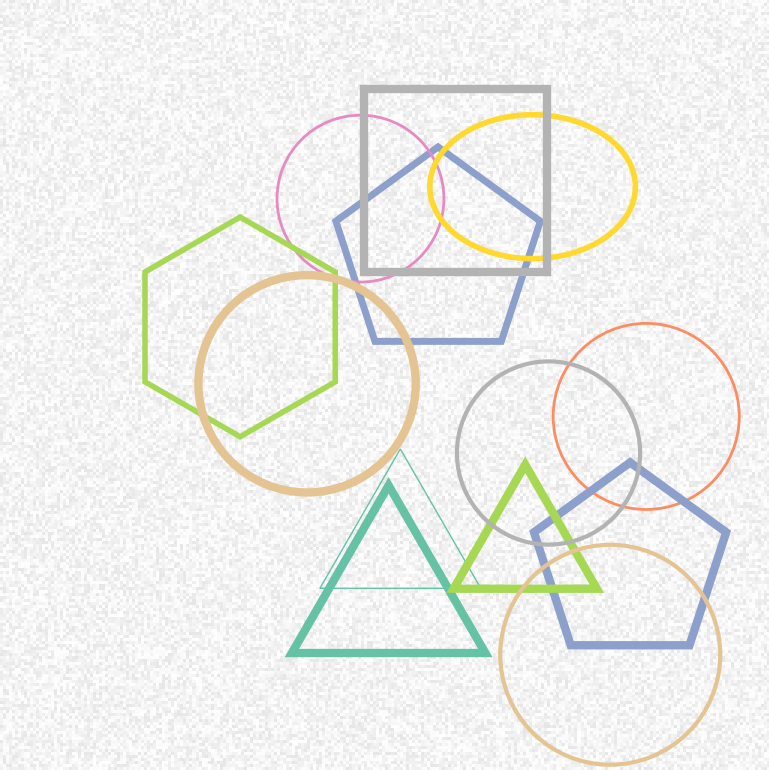[{"shape": "triangle", "thickness": 3, "radius": 0.73, "center": [0.505, 0.224]}, {"shape": "triangle", "thickness": 0.5, "radius": 0.6, "center": [0.52, 0.296]}, {"shape": "circle", "thickness": 1, "radius": 0.6, "center": [0.839, 0.459]}, {"shape": "pentagon", "thickness": 3, "radius": 0.66, "center": [0.818, 0.268]}, {"shape": "pentagon", "thickness": 2.5, "radius": 0.7, "center": [0.569, 0.67]}, {"shape": "circle", "thickness": 1, "radius": 0.54, "center": [0.468, 0.742]}, {"shape": "triangle", "thickness": 3, "radius": 0.54, "center": [0.682, 0.289]}, {"shape": "hexagon", "thickness": 2, "radius": 0.71, "center": [0.312, 0.575]}, {"shape": "oval", "thickness": 2, "radius": 0.67, "center": [0.692, 0.758]}, {"shape": "circle", "thickness": 1.5, "radius": 0.71, "center": [0.793, 0.15]}, {"shape": "circle", "thickness": 3, "radius": 0.71, "center": [0.399, 0.502]}, {"shape": "square", "thickness": 3, "radius": 0.59, "center": [0.591, 0.765]}, {"shape": "circle", "thickness": 1.5, "radius": 0.59, "center": [0.712, 0.412]}]